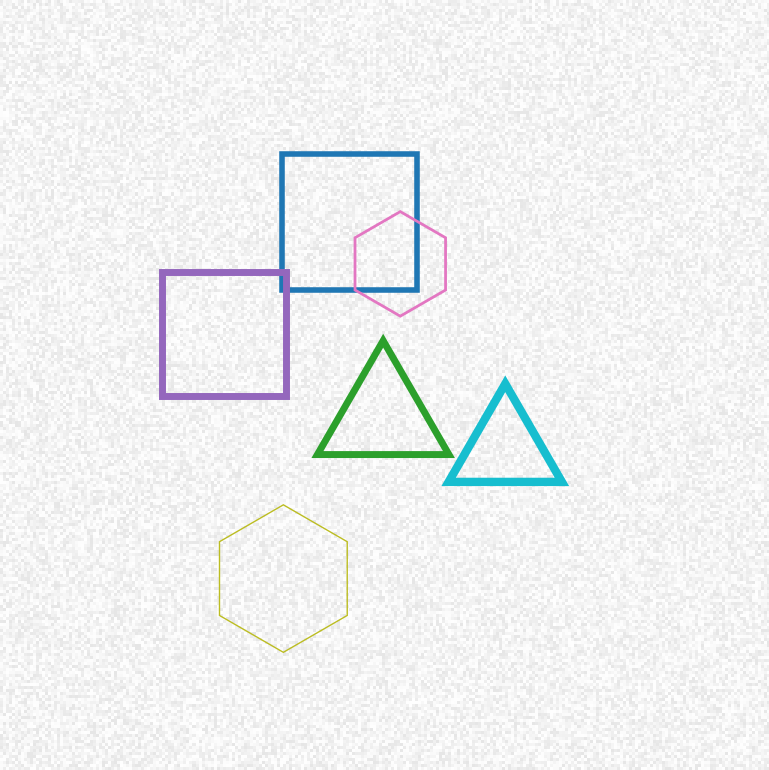[{"shape": "square", "thickness": 2, "radius": 0.44, "center": [0.454, 0.712]}, {"shape": "triangle", "thickness": 2.5, "radius": 0.49, "center": [0.498, 0.459]}, {"shape": "square", "thickness": 2.5, "radius": 0.4, "center": [0.291, 0.566]}, {"shape": "hexagon", "thickness": 1, "radius": 0.34, "center": [0.52, 0.657]}, {"shape": "hexagon", "thickness": 0.5, "radius": 0.48, "center": [0.368, 0.249]}, {"shape": "triangle", "thickness": 3, "radius": 0.42, "center": [0.656, 0.417]}]